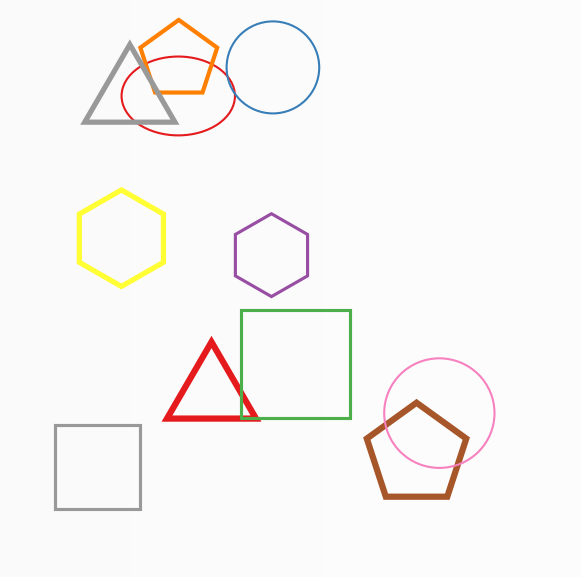[{"shape": "triangle", "thickness": 3, "radius": 0.44, "center": [0.364, 0.319]}, {"shape": "oval", "thickness": 1, "radius": 0.49, "center": [0.307, 0.833]}, {"shape": "circle", "thickness": 1, "radius": 0.4, "center": [0.47, 0.882]}, {"shape": "square", "thickness": 1.5, "radius": 0.46, "center": [0.508, 0.369]}, {"shape": "hexagon", "thickness": 1.5, "radius": 0.36, "center": [0.467, 0.557]}, {"shape": "pentagon", "thickness": 2, "radius": 0.35, "center": [0.308, 0.895]}, {"shape": "hexagon", "thickness": 2.5, "radius": 0.42, "center": [0.209, 0.587]}, {"shape": "pentagon", "thickness": 3, "radius": 0.45, "center": [0.717, 0.212]}, {"shape": "circle", "thickness": 1, "radius": 0.47, "center": [0.756, 0.284]}, {"shape": "square", "thickness": 1.5, "radius": 0.36, "center": [0.168, 0.19]}, {"shape": "triangle", "thickness": 2.5, "radius": 0.45, "center": [0.223, 0.832]}]